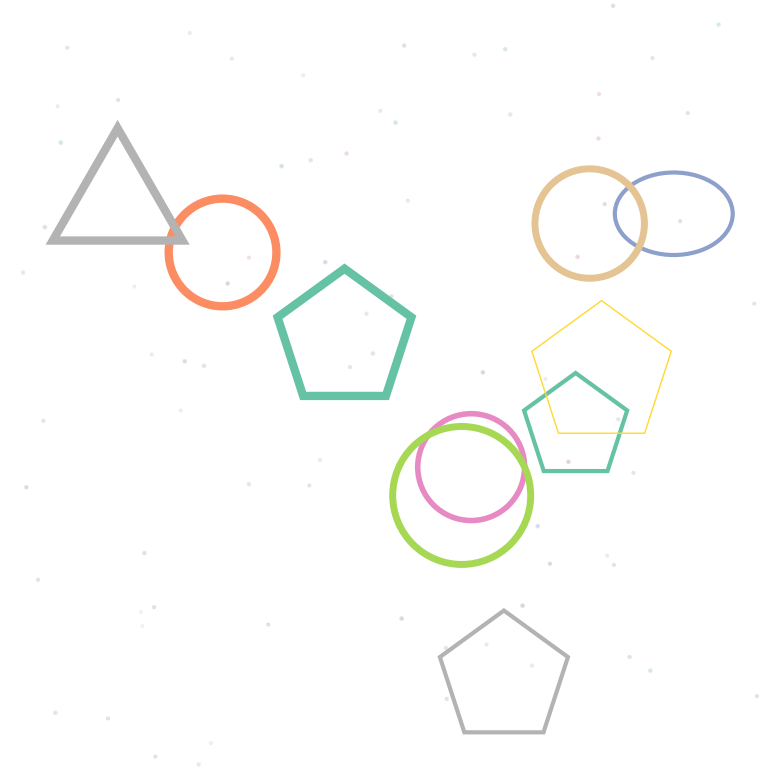[{"shape": "pentagon", "thickness": 1.5, "radius": 0.35, "center": [0.748, 0.445]}, {"shape": "pentagon", "thickness": 3, "radius": 0.46, "center": [0.447, 0.56]}, {"shape": "circle", "thickness": 3, "radius": 0.35, "center": [0.289, 0.672]}, {"shape": "oval", "thickness": 1.5, "radius": 0.38, "center": [0.875, 0.722]}, {"shape": "circle", "thickness": 2, "radius": 0.35, "center": [0.612, 0.393]}, {"shape": "circle", "thickness": 2.5, "radius": 0.45, "center": [0.6, 0.357]}, {"shape": "pentagon", "thickness": 0.5, "radius": 0.48, "center": [0.781, 0.514]}, {"shape": "circle", "thickness": 2.5, "radius": 0.36, "center": [0.766, 0.71]}, {"shape": "pentagon", "thickness": 1.5, "radius": 0.44, "center": [0.654, 0.12]}, {"shape": "triangle", "thickness": 3, "radius": 0.49, "center": [0.153, 0.736]}]